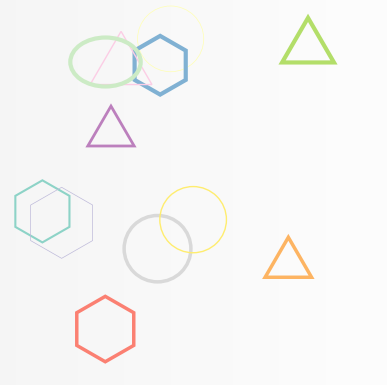[{"shape": "hexagon", "thickness": 1.5, "radius": 0.4, "center": [0.109, 0.451]}, {"shape": "circle", "thickness": 0.5, "radius": 0.43, "center": [0.44, 0.899]}, {"shape": "hexagon", "thickness": 0.5, "radius": 0.46, "center": [0.159, 0.421]}, {"shape": "hexagon", "thickness": 2.5, "radius": 0.42, "center": [0.272, 0.145]}, {"shape": "hexagon", "thickness": 3, "radius": 0.38, "center": [0.413, 0.831]}, {"shape": "triangle", "thickness": 2.5, "radius": 0.35, "center": [0.744, 0.314]}, {"shape": "triangle", "thickness": 3, "radius": 0.39, "center": [0.795, 0.876]}, {"shape": "triangle", "thickness": 1, "radius": 0.46, "center": [0.312, 0.826]}, {"shape": "circle", "thickness": 2.5, "radius": 0.43, "center": [0.406, 0.354]}, {"shape": "triangle", "thickness": 2, "radius": 0.35, "center": [0.286, 0.655]}, {"shape": "oval", "thickness": 3, "radius": 0.45, "center": [0.272, 0.839]}, {"shape": "circle", "thickness": 1, "radius": 0.43, "center": [0.498, 0.429]}]